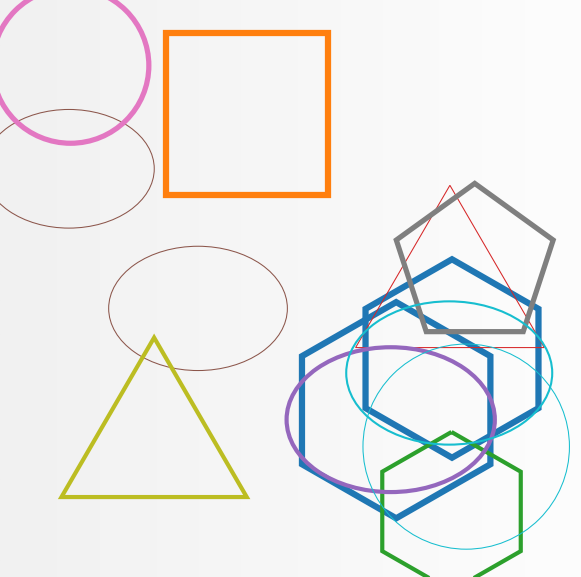[{"shape": "hexagon", "thickness": 3, "radius": 0.94, "center": [0.682, 0.289]}, {"shape": "hexagon", "thickness": 3, "radius": 0.86, "center": [0.778, 0.378]}, {"shape": "square", "thickness": 3, "radius": 0.7, "center": [0.425, 0.802]}, {"shape": "hexagon", "thickness": 2, "radius": 0.69, "center": [0.777, 0.114]}, {"shape": "triangle", "thickness": 0.5, "radius": 0.94, "center": [0.774, 0.491]}, {"shape": "oval", "thickness": 2, "radius": 0.9, "center": [0.672, 0.272]}, {"shape": "oval", "thickness": 0.5, "radius": 0.73, "center": [0.119, 0.707]}, {"shape": "oval", "thickness": 0.5, "radius": 0.77, "center": [0.341, 0.465]}, {"shape": "circle", "thickness": 2.5, "radius": 0.67, "center": [0.121, 0.886]}, {"shape": "pentagon", "thickness": 2.5, "radius": 0.71, "center": [0.817, 0.54]}, {"shape": "triangle", "thickness": 2, "radius": 0.92, "center": [0.265, 0.23]}, {"shape": "circle", "thickness": 0.5, "radius": 0.89, "center": [0.802, 0.226]}, {"shape": "oval", "thickness": 1, "radius": 0.89, "center": [0.773, 0.353]}]